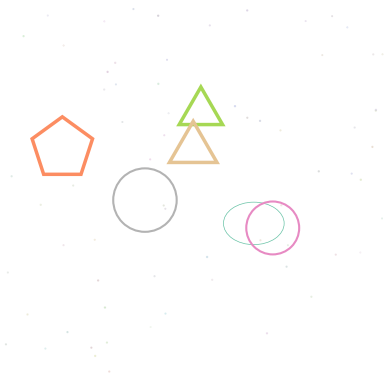[{"shape": "oval", "thickness": 0.5, "radius": 0.39, "center": [0.659, 0.42]}, {"shape": "pentagon", "thickness": 2.5, "radius": 0.41, "center": [0.162, 0.614]}, {"shape": "circle", "thickness": 1.5, "radius": 0.34, "center": [0.708, 0.408]}, {"shape": "triangle", "thickness": 2.5, "radius": 0.33, "center": [0.522, 0.709]}, {"shape": "triangle", "thickness": 2.5, "radius": 0.36, "center": [0.502, 0.614]}, {"shape": "circle", "thickness": 1.5, "radius": 0.41, "center": [0.377, 0.48]}]